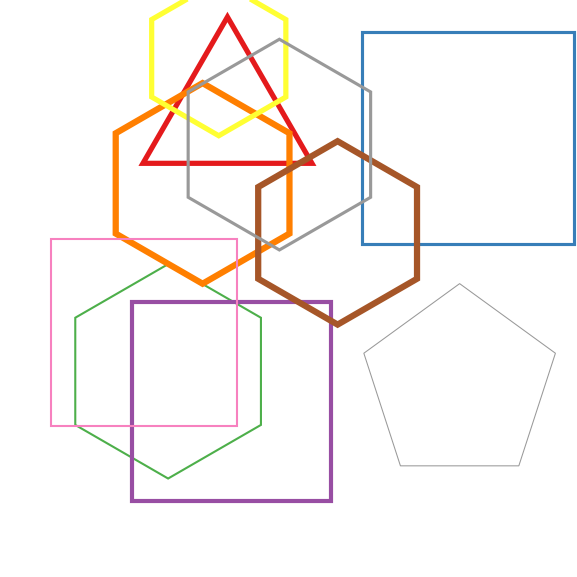[{"shape": "triangle", "thickness": 2.5, "radius": 0.84, "center": [0.394, 0.801]}, {"shape": "square", "thickness": 1.5, "radius": 0.92, "center": [0.81, 0.76]}, {"shape": "hexagon", "thickness": 1, "radius": 0.93, "center": [0.291, 0.356]}, {"shape": "square", "thickness": 2, "radius": 0.86, "center": [0.4, 0.304]}, {"shape": "hexagon", "thickness": 3, "radius": 0.87, "center": [0.351, 0.682]}, {"shape": "hexagon", "thickness": 2.5, "radius": 0.67, "center": [0.379, 0.898]}, {"shape": "hexagon", "thickness": 3, "radius": 0.79, "center": [0.585, 0.596]}, {"shape": "square", "thickness": 1, "radius": 0.81, "center": [0.25, 0.424]}, {"shape": "pentagon", "thickness": 0.5, "radius": 0.87, "center": [0.796, 0.334]}, {"shape": "hexagon", "thickness": 1.5, "radius": 0.91, "center": [0.484, 0.749]}]